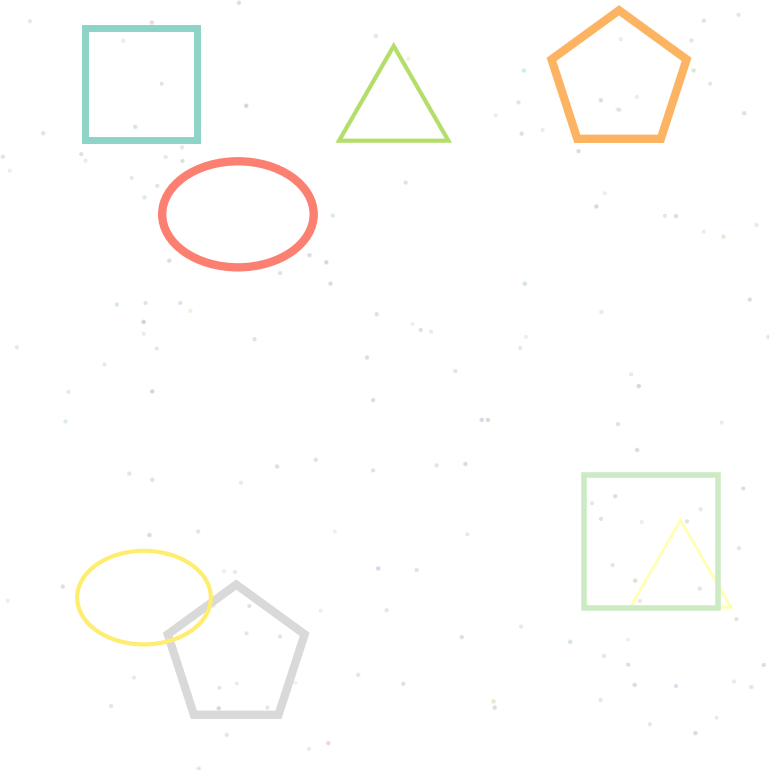[{"shape": "square", "thickness": 2.5, "radius": 0.37, "center": [0.183, 0.891]}, {"shape": "triangle", "thickness": 1, "radius": 0.38, "center": [0.884, 0.249]}, {"shape": "oval", "thickness": 3, "radius": 0.49, "center": [0.309, 0.722]}, {"shape": "pentagon", "thickness": 3, "radius": 0.46, "center": [0.804, 0.894]}, {"shape": "triangle", "thickness": 1.5, "radius": 0.41, "center": [0.511, 0.858]}, {"shape": "pentagon", "thickness": 3, "radius": 0.47, "center": [0.307, 0.147]}, {"shape": "square", "thickness": 2, "radius": 0.43, "center": [0.846, 0.297]}, {"shape": "oval", "thickness": 1.5, "radius": 0.43, "center": [0.187, 0.224]}]